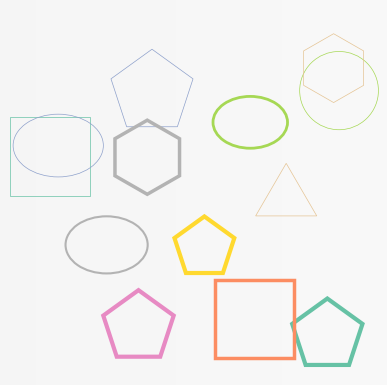[{"shape": "pentagon", "thickness": 3, "radius": 0.48, "center": [0.845, 0.129]}, {"shape": "square", "thickness": 0.5, "radius": 0.51, "center": [0.128, 0.593]}, {"shape": "square", "thickness": 2.5, "radius": 0.51, "center": [0.657, 0.172]}, {"shape": "oval", "thickness": 0.5, "radius": 0.58, "center": [0.15, 0.622]}, {"shape": "pentagon", "thickness": 0.5, "radius": 0.56, "center": [0.392, 0.761]}, {"shape": "pentagon", "thickness": 3, "radius": 0.48, "center": [0.357, 0.151]}, {"shape": "oval", "thickness": 2, "radius": 0.48, "center": [0.646, 0.682]}, {"shape": "circle", "thickness": 0.5, "radius": 0.51, "center": [0.875, 0.765]}, {"shape": "pentagon", "thickness": 3, "radius": 0.41, "center": [0.527, 0.357]}, {"shape": "hexagon", "thickness": 0.5, "radius": 0.45, "center": [0.861, 0.823]}, {"shape": "triangle", "thickness": 0.5, "radius": 0.46, "center": [0.739, 0.485]}, {"shape": "hexagon", "thickness": 2.5, "radius": 0.48, "center": [0.38, 0.592]}, {"shape": "oval", "thickness": 1.5, "radius": 0.53, "center": [0.275, 0.364]}]